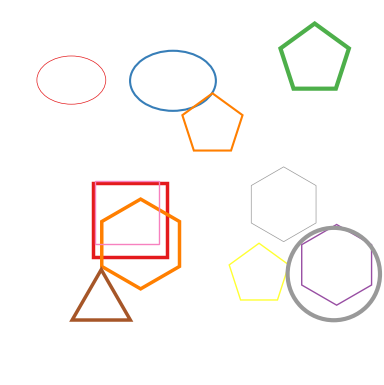[{"shape": "oval", "thickness": 0.5, "radius": 0.45, "center": [0.185, 0.792]}, {"shape": "square", "thickness": 2.5, "radius": 0.49, "center": [0.338, 0.429]}, {"shape": "oval", "thickness": 1.5, "radius": 0.56, "center": [0.449, 0.79]}, {"shape": "pentagon", "thickness": 3, "radius": 0.47, "center": [0.817, 0.845]}, {"shape": "hexagon", "thickness": 1, "radius": 0.52, "center": [0.874, 0.312]}, {"shape": "hexagon", "thickness": 2.5, "radius": 0.58, "center": [0.365, 0.366]}, {"shape": "pentagon", "thickness": 1.5, "radius": 0.41, "center": [0.552, 0.675]}, {"shape": "pentagon", "thickness": 1, "radius": 0.41, "center": [0.673, 0.287]}, {"shape": "triangle", "thickness": 2.5, "radius": 0.44, "center": [0.263, 0.212]}, {"shape": "square", "thickness": 1, "radius": 0.41, "center": [0.329, 0.448]}, {"shape": "circle", "thickness": 3, "radius": 0.6, "center": [0.867, 0.288]}, {"shape": "hexagon", "thickness": 0.5, "radius": 0.49, "center": [0.737, 0.469]}]